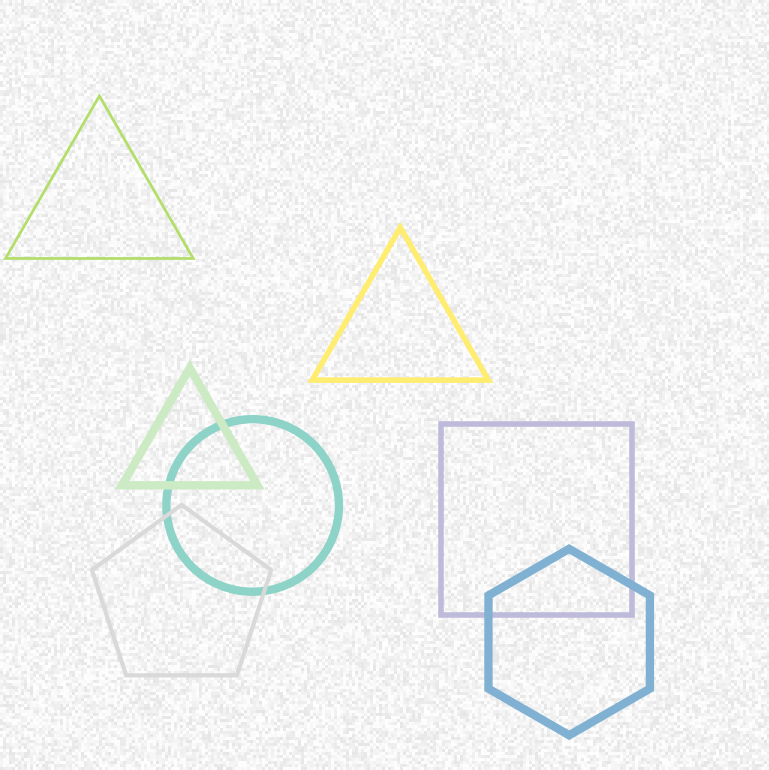[{"shape": "circle", "thickness": 3, "radius": 0.56, "center": [0.328, 0.344]}, {"shape": "square", "thickness": 2, "radius": 0.62, "center": [0.696, 0.325]}, {"shape": "hexagon", "thickness": 3, "radius": 0.61, "center": [0.739, 0.166]}, {"shape": "triangle", "thickness": 1, "radius": 0.7, "center": [0.129, 0.735]}, {"shape": "pentagon", "thickness": 1.5, "radius": 0.61, "center": [0.236, 0.222]}, {"shape": "triangle", "thickness": 3, "radius": 0.51, "center": [0.246, 0.421]}, {"shape": "triangle", "thickness": 2, "radius": 0.66, "center": [0.52, 0.572]}]